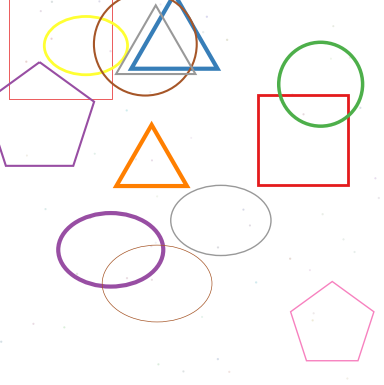[{"shape": "square", "thickness": 2, "radius": 0.58, "center": [0.787, 0.637]}, {"shape": "square", "thickness": 0.5, "radius": 0.67, "center": [0.157, 0.878]}, {"shape": "triangle", "thickness": 3, "radius": 0.65, "center": [0.453, 0.886]}, {"shape": "circle", "thickness": 2.5, "radius": 0.54, "center": [0.833, 0.781]}, {"shape": "pentagon", "thickness": 1.5, "radius": 0.74, "center": [0.103, 0.69]}, {"shape": "oval", "thickness": 3, "radius": 0.68, "center": [0.288, 0.351]}, {"shape": "triangle", "thickness": 3, "radius": 0.53, "center": [0.394, 0.57]}, {"shape": "oval", "thickness": 2, "radius": 0.54, "center": [0.223, 0.882]}, {"shape": "oval", "thickness": 0.5, "radius": 0.71, "center": [0.408, 0.264]}, {"shape": "circle", "thickness": 1.5, "radius": 0.67, "center": [0.377, 0.885]}, {"shape": "pentagon", "thickness": 1, "radius": 0.57, "center": [0.863, 0.155]}, {"shape": "oval", "thickness": 1, "radius": 0.65, "center": [0.574, 0.427]}, {"shape": "triangle", "thickness": 1.5, "radius": 0.6, "center": [0.405, 0.867]}]